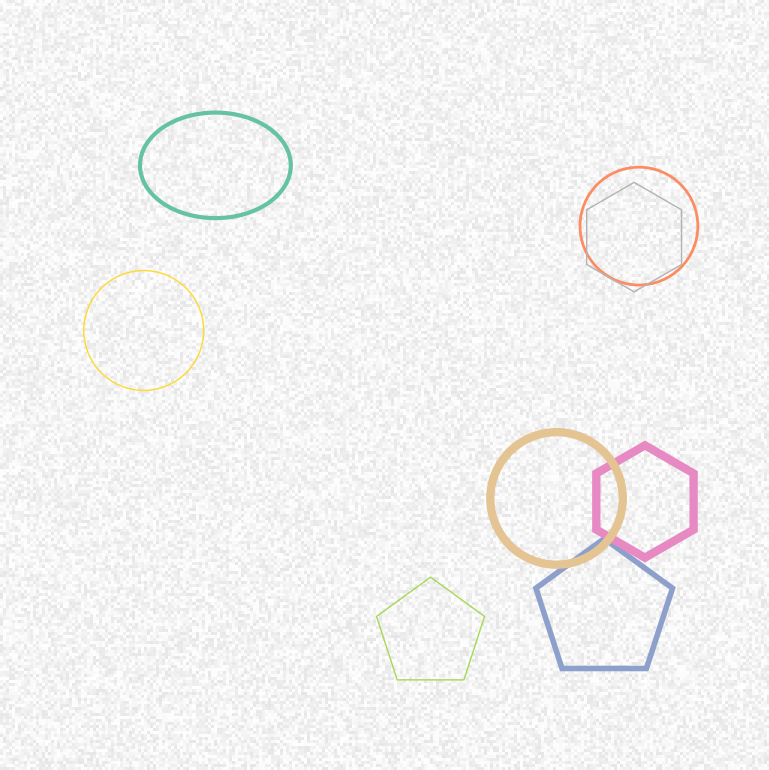[{"shape": "oval", "thickness": 1.5, "radius": 0.49, "center": [0.28, 0.785]}, {"shape": "circle", "thickness": 1, "radius": 0.38, "center": [0.83, 0.706]}, {"shape": "pentagon", "thickness": 2, "radius": 0.47, "center": [0.785, 0.207]}, {"shape": "hexagon", "thickness": 3, "radius": 0.36, "center": [0.838, 0.349]}, {"shape": "pentagon", "thickness": 0.5, "radius": 0.37, "center": [0.559, 0.177]}, {"shape": "circle", "thickness": 0.5, "radius": 0.39, "center": [0.187, 0.571]}, {"shape": "circle", "thickness": 3, "radius": 0.43, "center": [0.723, 0.353]}, {"shape": "hexagon", "thickness": 0.5, "radius": 0.36, "center": [0.824, 0.692]}]